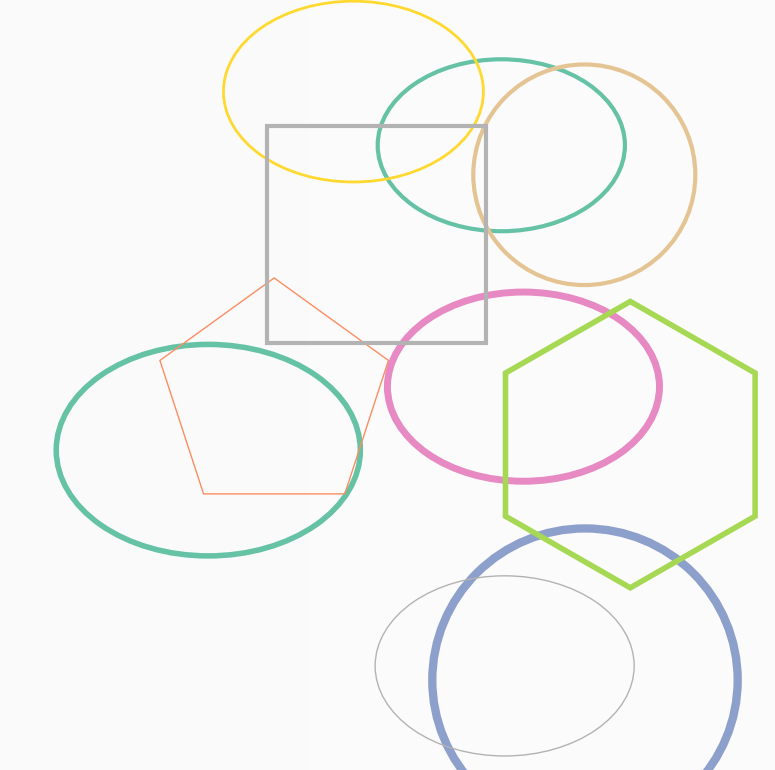[{"shape": "oval", "thickness": 1.5, "radius": 0.8, "center": [0.647, 0.811]}, {"shape": "oval", "thickness": 2, "radius": 0.98, "center": [0.269, 0.415]}, {"shape": "pentagon", "thickness": 0.5, "radius": 0.78, "center": [0.354, 0.484]}, {"shape": "circle", "thickness": 3, "radius": 0.99, "center": [0.755, 0.117]}, {"shape": "oval", "thickness": 2.5, "radius": 0.88, "center": [0.675, 0.498]}, {"shape": "hexagon", "thickness": 2, "radius": 0.93, "center": [0.813, 0.423]}, {"shape": "oval", "thickness": 1, "radius": 0.84, "center": [0.456, 0.881]}, {"shape": "circle", "thickness": 1.5, "radius": 0.72, "center": [0.754, 0.773]}, {"shape": "oval", "thickness": 0.5, "radius": 0.84, "center": [0.651, 0.135]}, {"shape": "square", "thickness": 1.5, "radius": 0.71, "center": [0.486, 0.695]}]